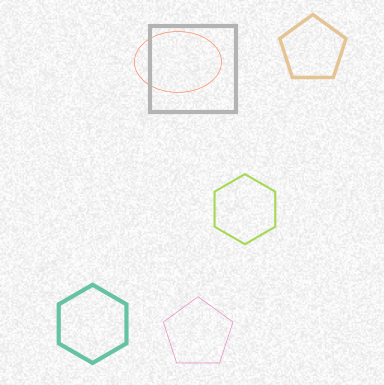[{"shape": "hexagon", "thickness": 3, "radius": 0.51, "center": [0.241, 0.159]}, {"shape": "oval", "thickness": 0.5, "radius": 0.57, "center": [0.462, 0.839]}, {"shape": "pentagon", "thickness": 0.5, "radius": 0.48, "center": [0.515, 0.134]}, {"shape": "hexagon", "thickness": 1.5, "radius": 0.46, "center": [0.636, 0.457]}, {"shape": "pentagon", "thickness": 2.5, "radius": 0.45, "center": [0.813, 0.872]}, {"shape": "square", "thickness": 3, "radius": 0.56, "center": [0.502, 0.82]}]